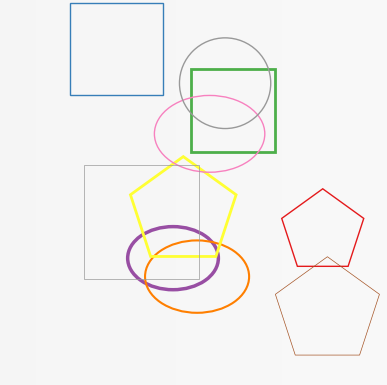[{"shape": "pentagon", "thickness": 1, "radius": 0.56, "center": [0.833, 0.398]}, {"shape": "square", "thickness": 1, "radius": 0.6, "center": [0.301, 0.872]}, {"shape": "square", "thickness": 2, "radius": 0.54, "center": [0.601, 0.713]}, {"shape": "oval", "thickness": 2.5, "radius": 0.59, "center": [0.446, 0.329]}, {"shape": "oval", "thickness": 1.5, "radius": 0.67, "center": [0.509, 0.282]}, {"shape": "pentagon", "thickness": 2, "radius": 0.72, "center": [0.473, 0.45]}, {"shape": "pentagon", "thickness": 0.5, "radius": 0.71, "center": [0.845, 0.192]}, {"shape": "oval", "thickness": 1, "radius": 0.71, "center": [0.541, 0.652]}, {"shape": "circle", "thickness": 1, "radius": 0.59, "center": [0.581, 0.784]}, {"shape": "square", "thickness": 0.5, "radius": 0.74, "center": [0.364, 0.424]}]